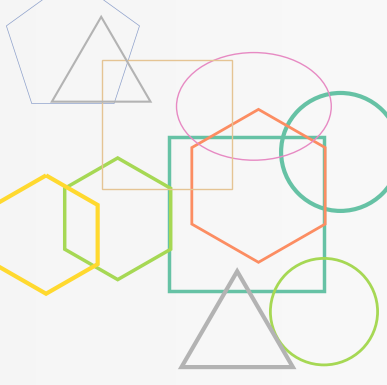[{"shape": "square", "thickness": 2.5, "radius": 1.0, "center": [0.636, 0.444]}, {"shape": "circle", "thickness": 3, "radius": 0.77, "center": [0.879, 0.605]}, {"shape": "hexagon", "thickness": 2, "radius": 0.99, "center": [0.667, 0.517]}, {"shape": "pentagon", "thickness": 0.5, "radius": 0.9, "center": [0.188, 0.877]}, {"shape": "oval", "thickness": 1, "radius": 1.0, "center": [0.655, 0.724]}, {"shape": "circle", "thickness": 2, "radius": 0.69, "center": [0.836, 0.191]}, {"shape": "hexagon", "thickness": 2.5, "radius": 0.79, "center": [0.304, 0.432]}, {"shape": "hexagon", "thickness": 3, "radius": 0.77, "center": [0.119, 0.391]}, {"shape": "square", "thickness": 1, "radius": 0.84, "center": [0.431, 0.677]}, {"shape": "triangle", "thickness": 3, "radius": 0.83, "center": [0.612, 0.129]}, {"shape": "triangle", "thickness": 1.5, "radius": 0.73, "center": [0.261, 0.809]}]